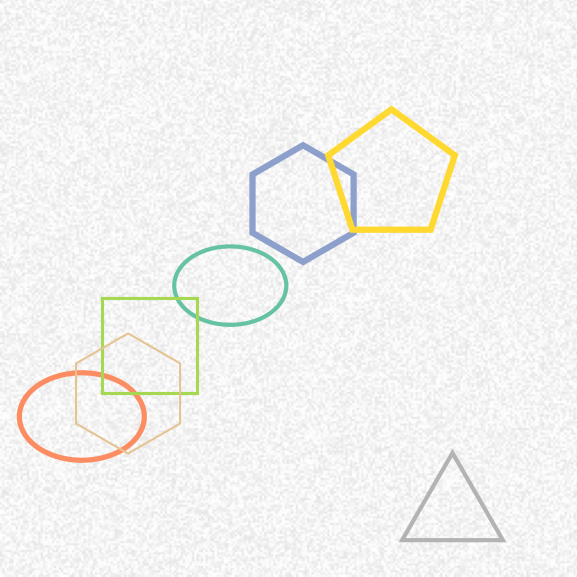[{"shape": "oval", "thickness": 2, "radius": 0.49, "center": [0.399, 0.505]}, {"shape": "oval", "thickness": 2.5, "radius": 0.54, "center": [0.142, 0.278]}, {"shape": "hexagon", "thickness": 3, "radius": 0.51, "center": [0.525, 0.647]}, {"shape": "square", "thickness": 1.5, "radius": 0.41, "center": [0.259, 0.401]}, {"shape": "pentagon", "thickness": 3, "radius": 0.58, "center": [0.678, 0.695]}, {"shape": "hexagon", "thickness": 1, "radius": 0.52, "center": [0.222, 0.318]}, {"shape": "triangle", "thickness": 2, "radius": 0.5, "center": [0.784, 0.114]}]